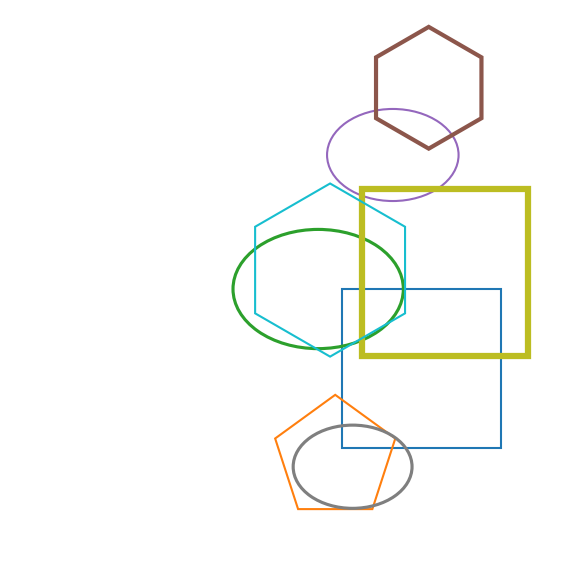[{"shape": "square", "thickness": 1, "radius": 0.69, "center": [0.729, 0.361]}, {"shape": "pentagon", "thickness": 1, "radius": 0.55, "center": [0.58, 0.206]}, {"shape": "oval", "thickness": 1.5, "radius": 0.74, "center": [0.551, 0.499]}, {"shape": "oval", "thickness": 1, "radius": 0.57, "center": [0.68, 0.731]}, {"shape": "hexagon", "thickness": 2, "radius": 0.53, "center": [0.742, 0.847]}, {"shape": "oval", "thickness": 1.5, "radius": 0.51, "center": [0.611, 0.191]}, {"shape": "square", "thickness": 3, "radius": 0.72, "center": [0.77, 0.527]}, {"shape": "hexagon", "thickness": 1, "radius": 0.75, "center": [0.572, 0.532]}]